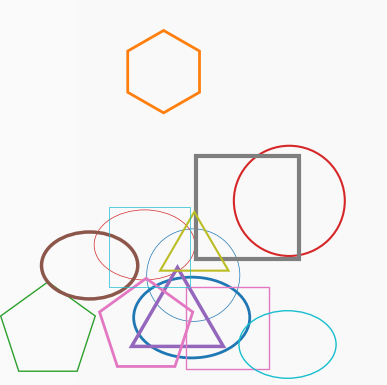[{"shape": "circle", "thickness": 0.5, "radius": 0.6, "center": [0.499, 0.285]}, {"shape": "oval", "thickness": 2, "radius": 0.75, "center": [0.495, 0.175]}, {"shape": "hexagon", "thickness": 2, "radius": 0.53, "center": [0.422, 0.814]}, {"shape": "pentagon", "thickness": 1, "radius": 0.64, "center": [0.124, 0.14]}, {"shape": "circle", "thickness": 1.5, "radius": 0.72, "center": [0.747, 0.478]}, {"shape": "oval", "thickness": 0.5, "radius": 0.65, "center": [0.373, 0.364]}, {"shape": "triangle", "thickness": 2.5, "radius": 0.68, "center": [0.458, 0.169]}, {"shape": "oval", "thickness": 2.5, "radius": 0.62, "center": [0.231, 0.31]}, {"shape": "pentagon", "thickness": 2, "radius": 0.63, "center": [0.377, 0.151]}, {"shape": "square", "thickness": 1, "radius": 0.54, "center": [0.586, 0.148]}, {"shape": "square", "thickness": 3, "radius": 0.66, "center": [0.64, 0.461]}, {"shape": "triangle", "thickness": 1.5, "radius": 0.51, "center": [0.501, 0.348]}, {"shape": "oval", "thickness": 1, "radius": 0.63, "center": [0.742, 0.105]}, {"shape": "square", "thickness": 0.5, "radius": 0.52, "center": [0.386, 0.358]}]